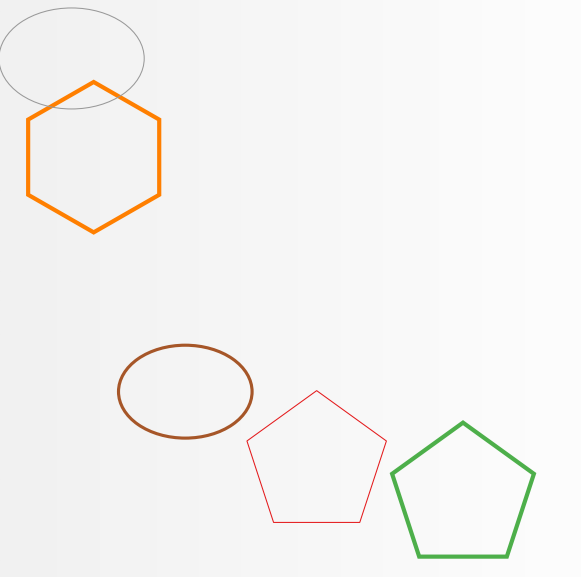[{"shape": "pentagon", "thickness": 0.5, "radius": 0.63, "center": [0.545, 0.197]}, {"shape": "pentagon", "thickness": 2, "radius": 0.64, "center": [0.797, 0.139]}, {"shape": "hexagon", "thickness": 2, "radius": 0.65, "center": [0.161, 0.727]}, {"shape": "oval", "thickness": 1.5, "radius": 0.57, "center": [0.319, 0.321]}, {"shape": "oval", "thickness": 0.5, "radius": 0.62, "center": [0.123, 0.898]}]